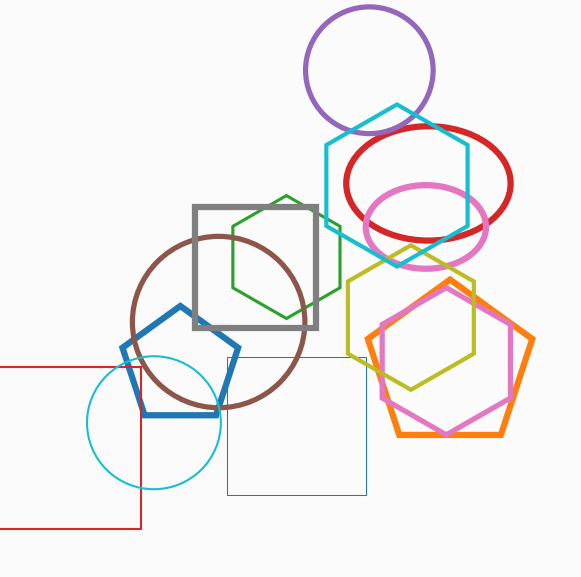[{"shape": "square", "thickness": 0.5, "radius": 0.6, "center": [0.511, 0.262]}, {"shape": "pentagon", "thickness": 3, "radius": 0.52, "center": [0.31, 0.365]}, {"shape": "pentagon", "thickness": 3, "radius": 0.74, "center": [0.774, 0.366]}, {"shape": "hexagon", "thickness": 1.5, "radius": 0.53, "center": [0.493, 0.554]}, {"shape": "oval", "thickness": 3, "radius": 0.71, "center": [0.737, 0.682]}, {"shape": "square", "thickness": 1, "radius": 0.7, "center": [0.103, 0.223]}, {"shape": "circle", "thickness": 2.5, "radius": 0.55, "center": [0.635, 0.878]}, {"shape": "circle", "thickness": 2.5, "radius": 0.74, "center": [0.376, 0.441]}, {"shape": "oval", "thickness": 3, "radius": 0.52, "center": [0.733, 0.606]}, {"shape": "hexagon", "thickness": 2.5, "radius": 0.64, "center": [0.768, 0.374]}, {"shape": "square", "thickness": 3, "radius": 0.52, "center": [0.439, 0.536]}, {"shape": "hexagon", "thickness": 2, "radius": 0.63, "center": [0.707, 0.449]}, {"shape": "hexagon", "thickness": 2, "radius": 0.7, "center": [0.683, 0.678]}, {"shape": "circle", "thickness": 1, "radius": 0.58, "center": [0.265, 0.267]}]